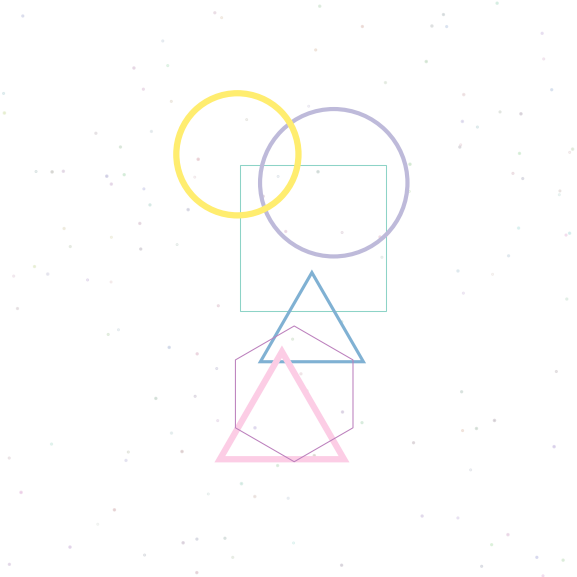[{"shape": "square", "thickness": 0.5, "radius": 0.63, "center": [0.541, 0.588]}, {"shape": "circle", "thickness": 2, "radius": 0.64, "center": [0.578, 0.683]}, {"shape": "triangle", "thickness": 1.5, "radius": 0.51, "center": [0.54, 0.424]}, {"shape": "triangle", "thickness": 3, "radius": 0.62, "center": [0.488, 0.266]}, {"shape": "hexagon", "thickness": 0.5, "radius": 0.59, "center": [0.509, 0.317]}, {"shape": "circle", "thickness": 3, "radius": 0.53, "center": [0.411, 0.732]}]